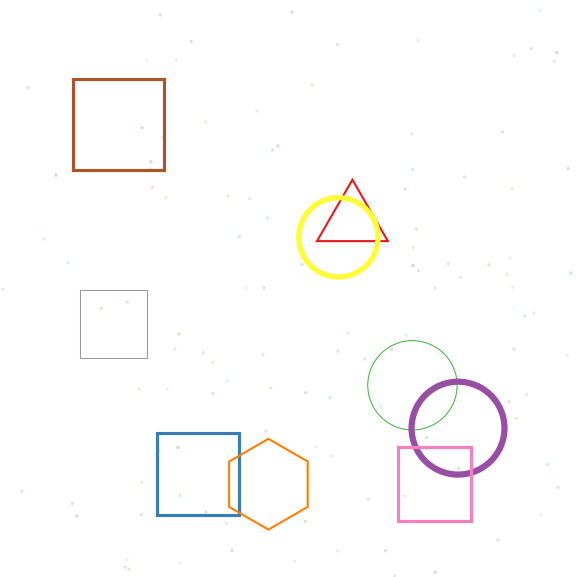[{"shape": "triangle", "thickness": 1, "radius": 0.35, "center": [0.61, 0.617]}, {"shape": "square", "thickness": 1.5, "radius": 0.35, "center": [0.343, 0.178]}, {"shape": "circle", "thickness": 0.5, "radius": 0.39, "center": [0.714, 0.332]}, {"shape": "circle", "thickness": 3, "radius": 0.4, "center": [0.793, 0.258]}, {"shape": "hexagon", "thickness": 1, "radius": 0.39, "center": [0.465, 0.161]}, {"shape": "circle", "thickness": 2.5, "radius": 0.34, "center": [0.586, 0.588]}, {"shape": "square", "thickness": 1.5, "radius": 0.39, "center": [0.204, 0.784]}, {"shape": "square", "thickness": 1.5, "radius": 0.32, "center": [0.752, 0.161]}, {"shape": "square", "thickness": 0.5, "radius": 0.29, "center": [0.196, 0.438]}]